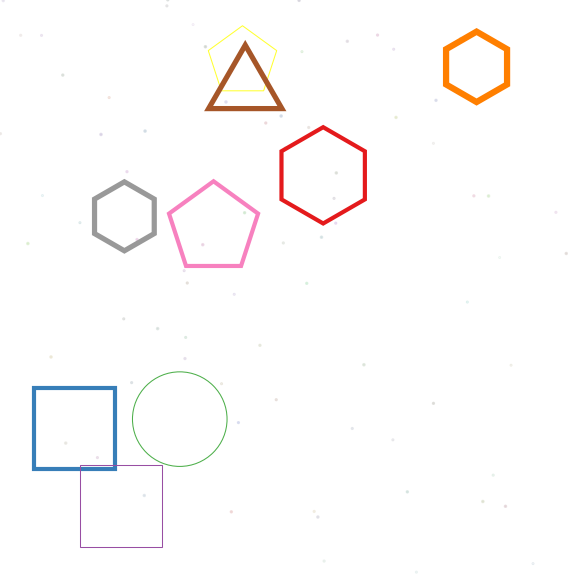[{"shape": "hexagon", "thickness": 2, "radius": 0.42, "center": [0.56, 0.696]}, {"shape": "square", "thickness": 2, "radius": 0.35, "center": [0.129, 0.258]}, {"shape": "circle", "thickness": 0.5, "radius": 0.41, "center": [0.311, 0.273]}, {"shape": "square", "thickness": 0.5, "radius": 0.36, "center": [0.209, 0.122]}, {"shape": "hexagon", "thickness": 3, "radius": 0.3, "center": [0.825, 0.883]}, {"shape": "pentagon", "thickness": 0.5, "radius": 0.31, "center": [0.42, 0.892]}, {"shape": "triangle", "thickness": 2.5, "radius": 0.37, "center": [0.425, 0.848]}, {"shape": "pentagon", "thickness": 2, "radius": 0.41, "center": [0.37, 0.604]}, {"shape": "hexagon", "thickness": 2.5, "radius": 0.3, "center": [0.215, 0.625]}]